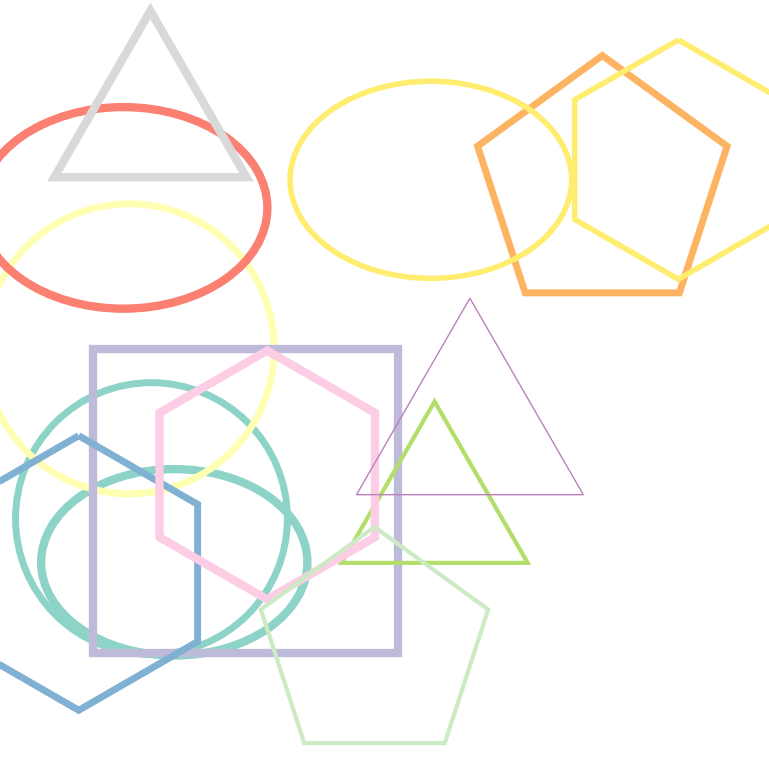[{"shape": "oval", "thickness": 3, "radius": 0.86, "center": [0.226, 0.27]}, {"shape": "circle", "thickness": 2.5, "radius": 0.88, "center": [0.197, 0.326]}, {"shape": "circle", "thickness": 2.5, "radius": 0.94, "center": [0.168, 0.547]}, {"shape": "square", "thickness": 3, "radius": 0.99, "center": [0.319, 0.349]}, {"shape": "oval", "thickness": 3, "radius": 0.93, "center": [0.16, 0.73]}, {"shape": "hexagon", "thickness": 2.5, "radius": 0.89, "center": [0.102, 0.256]}, {"shape": "pentagon", "thickness": 2.5, "radius": 0.85, "center": [0.782, 0.757]}, {"shape": "triangle", "thickness": 1.5, "radius": 0.7, "center": [0.564, 0.339]}, {"shape": "hexagon", "thickness": 3, "radius": 0.81, "center": [0.347, 0.383]}, {"shape": "triangle", "thickness": 3, "radius": 0.72, "center": [0.195, 0.842]}, {"shape": "triangle", "thickness": 0.5, "radius": 0.85, "center": [0.61, 0.443]}, {"shape": "pentagon", "thickness": 1.5, "radius": 0.78, "center": [0.486, 0.16]}, {"shape": "oval", "thickness": 2, "radius": 0.91, "center": [0.56, 0.767]}, {"shape": "hexagon", "thickness": 2, "radius": 0.78, "center": [0.881, 0.793]}]